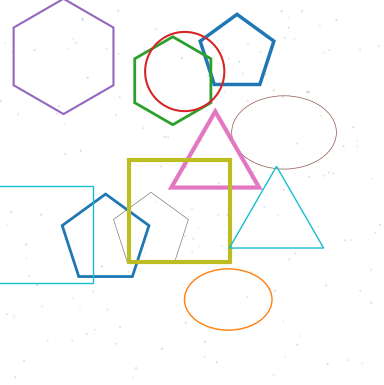[{"shape": "pentagon", "thickness": 2, "radius": 0.59, "center": [0.274, 0.378]}, {"shape": "pentagon", "thickness": 2.5, "radius": 0.5, "center": [0.616, 0.862]}, {"shape": "oval", "thickness": 1, "radius": 0.57, "center": [0.593, 0.222]}, {"shape": "hexagon", "thickness": 2, "radius": 0.57, "center": [0.449, 0.79]}, {"shape": "circle", "thickness": 1.5, "radius": 0.51, "center": [0.48, 0.814]}, {"shape": "hexagon", "thickness": 1.5, "radius": 0.75, "center": [0.165, 0.853]}, {"shape": "oval", "thickness": 0.5, "radius": 0.68, "center": [0.738, 0.656]}, {"shape": "triangle", "thickness": 3, "radius": 0.66, "center": [0.559, 0.579]}, {"shape": "pentagon", "thickness": 0.5, "radius": 0.51, "center": [0.392, 0.398]}, {"shape": "square", "thickness": 3, "radius": 0.66, "center": [0.466, 0.451]}, {"shape": "square", "thickness": 1, "radius": 0.63, "center": [0.115, 0.391]}, {"shape": "triangle", "thickness": 1, "radius": 0.71, "center": [0.718, 0.426]}]